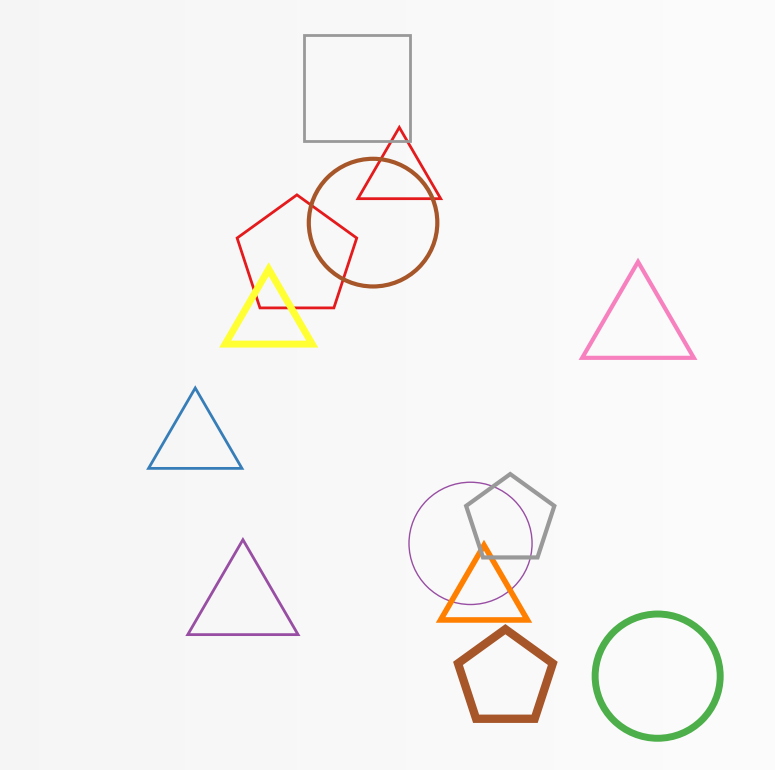[{"shape": "triangle", "thickness": 1, "radius": 0.31, "center": [0.515, 0.773]}, {"shape": "pentagon", "thickness": 1, "radius": 0.41, "center": [0.383, 0.666]}, {"shape": "triangle", "thickness": 1, "radius": 0.35, "center": [0.252, 0.427]}, {"shape": "circle", "thickness": 2.5, "radius": 0.4, "center": [0.849, 0.122]}, {"shape": "circle", "thickness": 0.5, "radius": 0.4, "center": [0.607, 0.294]}, {"shape": "triangle", "thickness": 1, "radius": 0.41, "center": [0.313, 0.217]}, {"shape": "triangle", "thickness": 2, "radius": 0.32, "center": [0.625, 0.227]}, {"shape": "triangle", "thickness": 2.5, "radius": 0.32, "center": [0.347, 0.586]}, {"shape": "pentagon", "thickness": 3, "radius": 0.32, "center": [0.652, 0.119]}, {"shape": "circle", "thickness": 1.5, "radius": 0.41, "center": [0.481, 0.711]}, {"shape": "triangle", "thickness": 1.5, "radius": 0.42, "center": [0.823, 0.577]}, {"shape": "square", "thickness": 1, "radius": 0.34, "center": [0.461, 0.886]}, {"shape": "pentagon", "thickness": 1.5, "radius": 0.3, "center": [0.658, 0.324]}]